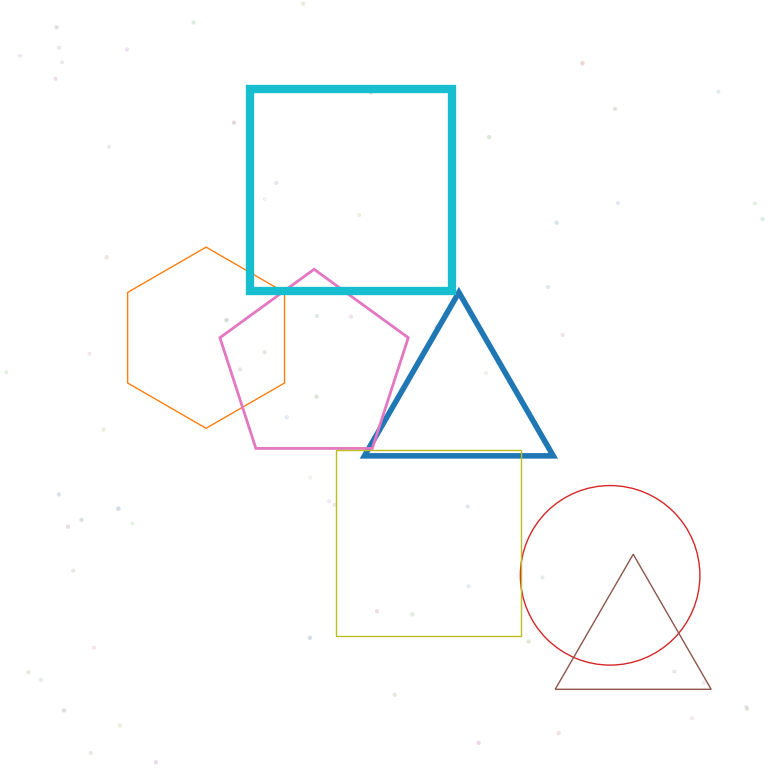[{"shape": "triangle", "thickness": 2, "radius": 0.71, "center": [0.596, 0.479]}, {"shape": "hexagon", "thickness": 0.5, "radius": 0.59, "center": [0.268, 0.561]}, {"shape": "circle", "thickness": 0.5, "radius": 0.58, "center": [0.792, 0.253]}, {"shape": "triangle", "thickness": 0.5, "radius": 0.58, "center": [0.822, 0.163]}, {"shape": "pentagon", "thickness": 1, "radius": 0.64, "center": [0.408, 0.522]}, {"shape": "square", "thickness": 0.5, "radius": 0.6, "center": [0.557, 0.295]}, {"shape": "square", "thickness": 3, "radius": 0.66, "center": [0.456, 0.753]}]